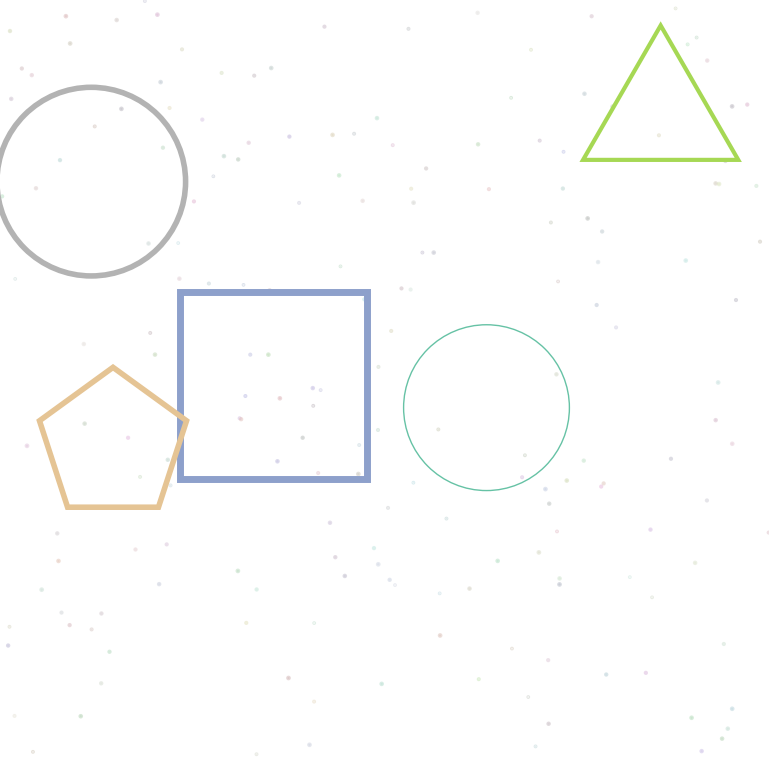[{"shape": "circle", "thickness": 0.5, "radius": 0.54, "center": [0.632, 0.471]}, {"shape": "square", "thickness": 2.5, "radius": 0.61, "center": [0.355, 0.499]}, {"shape": "triangle", "thickness": 1.5, "radius": 0.58, "center": [0.858, 0.851]}, {"shape": "pentagon", "thickness": 2, "radius": 0.5, "center": [0.147, 0.423]}, {"shape": "circle", "thickness": 2, "radius": 0.61, "center": [0.119, 0.764]}]